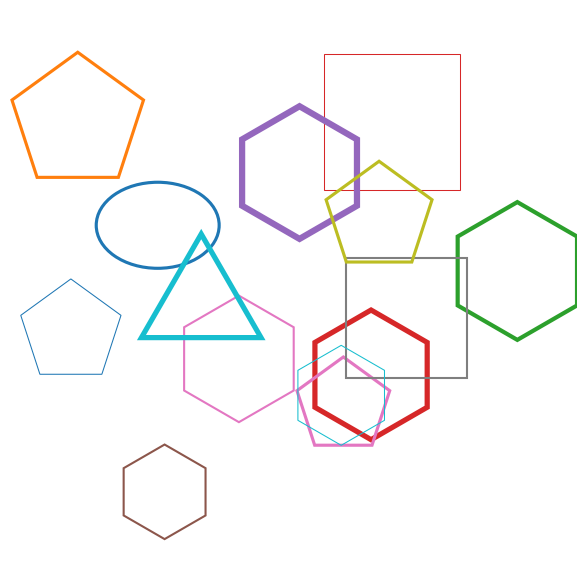[{"shape": "oval", "thickness": 1.5, "radius": 0.53, "center": [0.273, 0.609]}, {"shape": "pentagon", "thickness": 0.5, "radius": 0.46, "center": [0.123, 0.425]}, {"shape": "pentagon", "thickness": 1.5, "radius": 0.6, "center": [0.135, 0.789]}, {"shape": "hexagon", "thickness": 2, "radius": 0.6, "center": [0.896, 0.53]}, {"shape": "square", "thickness": 0.5, "radius": 0.59, "center": [0.679, 0.787]}, {"shape": "hexagon", "thickness": 2.5, "radius": 0.56, "center": [0.643, 0.35]}, {"shape": "hexagon", "thickness": 3, "radius": 0.57, "center": [0.519, 0.7]}, {"shape": "hexagon", "thickness": 1, "radius": 0.41, "center": [0.285, 0.147]}, {"shape": "hexagon", "thickness": 1, "radius": 0.55, "center": [0.414, 0.378]}, {"shape": "pentagon", "thickness": 1.5, "radius": 0.42, "center": [0.595, 0.297]}, {"shape": "square", "thickness": 1, "radius": 0.52, "center": [0.704, 0.448]}, {"shape": "pentagon", "thickness": 1.5, "radius": 0.48, "center": [0.656, 0.623]}, {"shape": "triangle", "thickness": 2.5, "radius": 0.6, "center": [0.348, 0.474]}, {"shape": "hexagon", "thickness": 0.5, "radius": 0.43, "center": [0.591, 0.315]}]